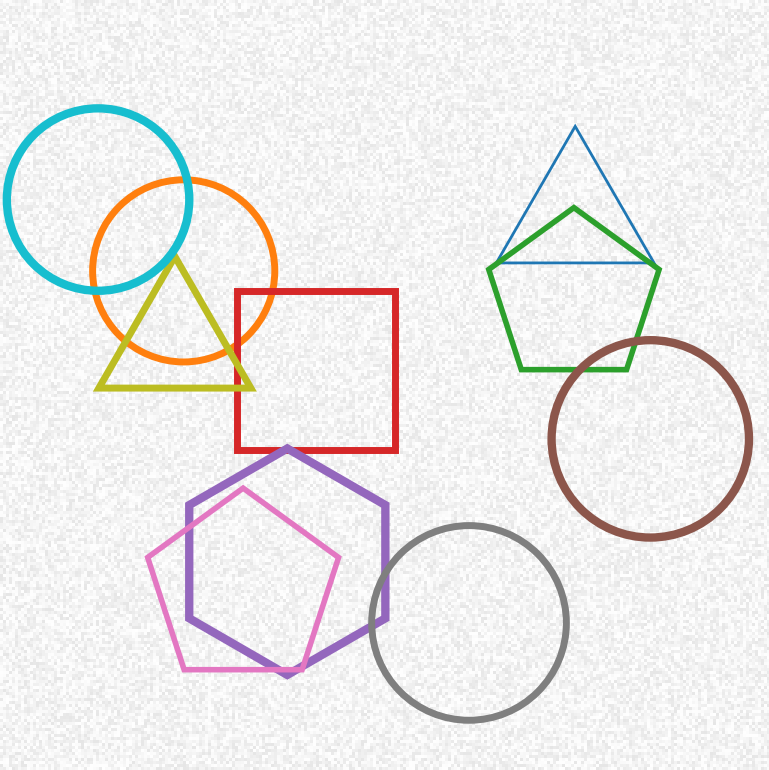[{"shape": "triangle", "thickness": 1, "radius": 0.59, "center": [0.747, 0.718]}, {"shape": "circle", "thickness": 2.5, "radius": 0.59, "center": [0.239, 0.648]}, {"shape": "pentagon", "thickness": 2, "radius": 0.58, "center": [0.745, 0.614]}, {"shape": "square", "thickness": 2.5, "radius": 0.52, "center": [0.41, 0.519]}, {"shape": "hexagon", "thickness": 3, "radius": 0.74, "center": [0.373, 0.271]}, {"shape": "circle", "thickness": 3, "radius": 0.64, "center": [0.845, 0.43]}, {"shape": "pentagon", "thickness": 2, "radius": 0.65, "center": [0.316, 0.236]}, {"shape": "circle", "thickness": 2.5, "radius": 0.63, "center": [0.609, 0.191]}, {"shape": "triangle", "thickness": 2.5, "radius": 0.57, "center": [0.227, 0.553]}, {"shape": "circle", "thickness": 3, "radius": 0.59, "center": [0.127, 0.741]}]